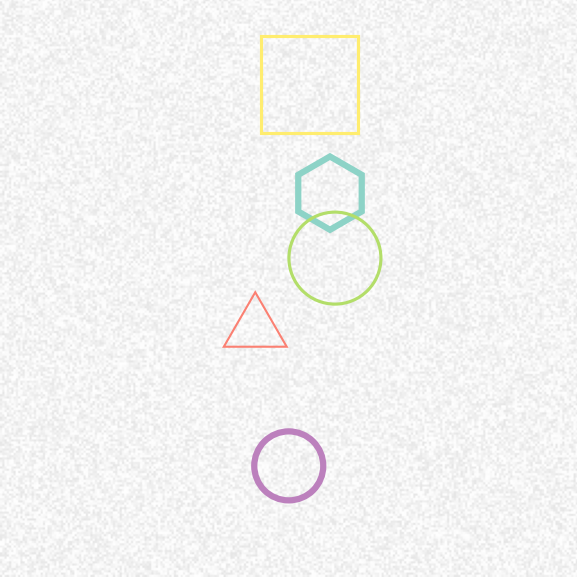[{"shape": "hexagon", "thickness": 3, "radius": 0.32, "center": [0.571, 0.665]}, {"shape": "triangle", "thickness": 1, "radius": 0.31, "center": [0.442, 0.43]}, {"shape": "circle", "thickness": 1.5, "radius": 0.4, "center": [0.58, 0.552]}, {"shape": "circle", "thickness": 3, "radius": 0.3, "center": [0.5, 0.192]}, {"shape": "square", "thickness": 1.5, "radius": 0.42, "center": [0.536, 0.853]}]